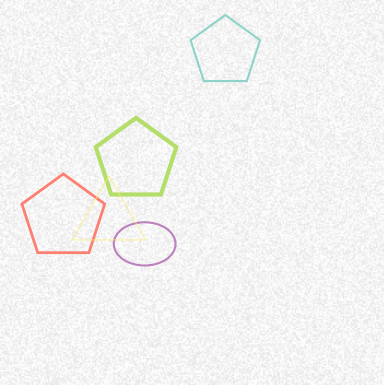[{"shape": "pentagon", "thickness": 1.5, "radius": 0.47, "center": [0.585, 0.866]}, {"shape": "pentagon", "thickness": 2, "radius": 0.57, "center": [0.164, 0.435]}, {"shape": "pentagon", "thickness": 3, "radius": 0.55, "center": [0.353, 0.584]}, {"shape": "oval", "thickness": 1.5, "radius": 0.4, "center": [0.376, 0.367]}, {"shape": "triangle", "thickness": 0.5, "radius": 0.55, "center": [0.283, 0.432]}]